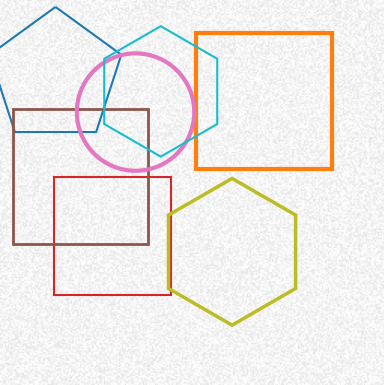[{"shape": "pentagon", "thickness": 1.5, "radius": 0.9, "center": [0.144, 0.802]}, {"shape": "square", "thickness": 3, "radius": 0.88, "center": [0.685, 0.739]}, {"shape": "square", "thickness": 1.5, "radius": 0.77, "center": [0.292, 0.387]}, {"shape": "square", "thickness": 2, "radius": 0.88, "center": [0.21, 0.541]}, {"shape": "circle", "thickness": 3, "radius": 0.76, "center": [0.352, 0.709]}, {"shape": "hexagon", "thickness": 2.5, "radius": 0.95, "center": [0.603, 0.346]}, {"shape": "hexagon", "thickness": 1.5, "radius": 0.85, "center": [0.418, 0.763]}]